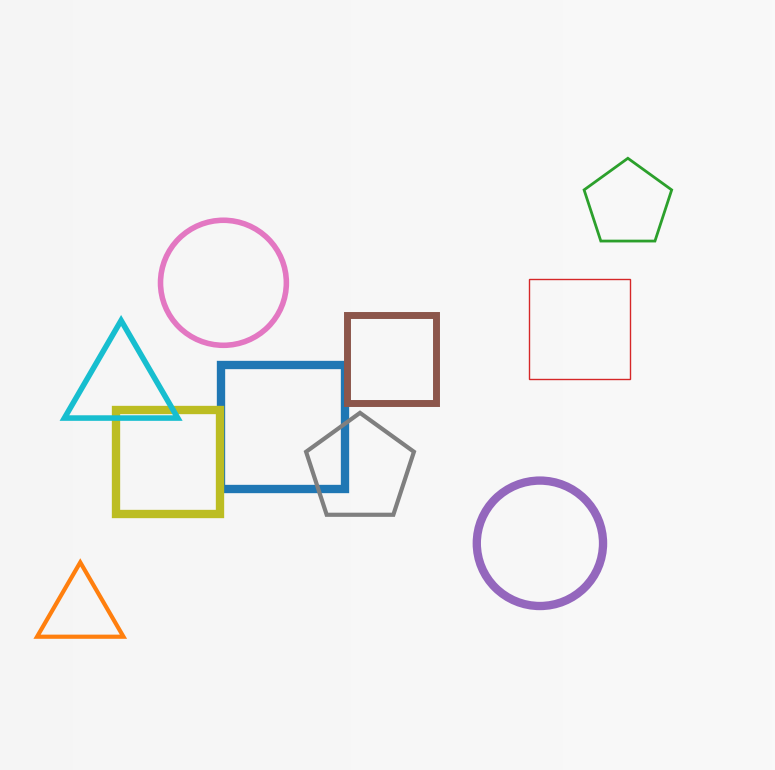[{"shape": "square", "thickness": 3, "radius": 0.4, "center": [0.365, 0.446]}, {"shape": "triangle", "thickness": 1.5, "radius": 0.32, "center": [0.104, 0.205]}, {"shape": "pentagon", "thickness": 1, "radius": 0.3, "center": [0.81, 0.735]}, {"shape": "square", "thickness": 0.5, "radius": 0.32, "center": [0.748, 0.573]}, {"shape": "circle", "thickness": 3, "radius": 0.41, "center": [0.697, 0.294]}, {"shape": "square", "thickness": 2.5, "radius": 0.29, "center": [0.506, 0.534]}, {"shape": "circle", "thickness": 2, "radius": 0.41, "center": [0.288, 0.633]}, {"shape": "pentagon", "thickness": 1.5, "radius": 0.37, "center": [0.465, 0.391]}, {"shape": "square", "thickness": 3, "radius": 0.34, "center": [0.216, 0.4]}, {"shape": "triangle", "thickness": 2, "radius": 0.42, "center": [0.156, 0.499]}]